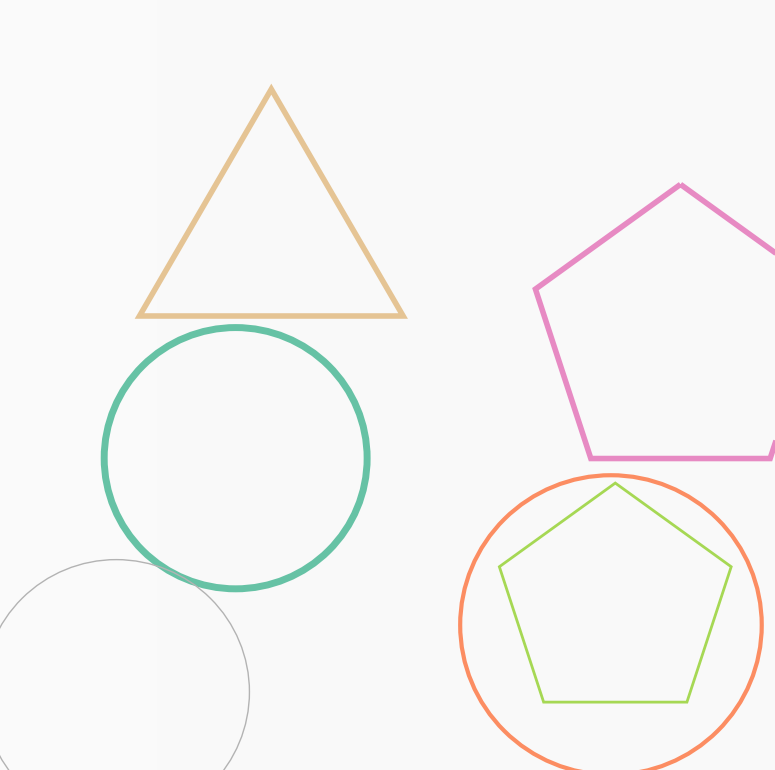[{"shape": "circle", "thickness": 2.5, "radius": 0.85, "center": [0.304, 0.405]}, {"shape": "circle", "thickness": 1.5, "radius": 0.97, "center": [0.788, 0.188]}, {"shape": "pentagon", "thickness": 2, "radius": 0.98, "center": [0.878, 0.564]}, {"shape": "pentagon", "thickness": 1, "radius": 0.79, "center": [0.794, 0.215]}, {"shape": "triangle", "thickness": 2, "radius": 0.98, "center": [0.35, 0.688]}, {"shape": "circle", "thickness": 0.5, "radius": 0.86, "center": [0.15, 0.101]}]